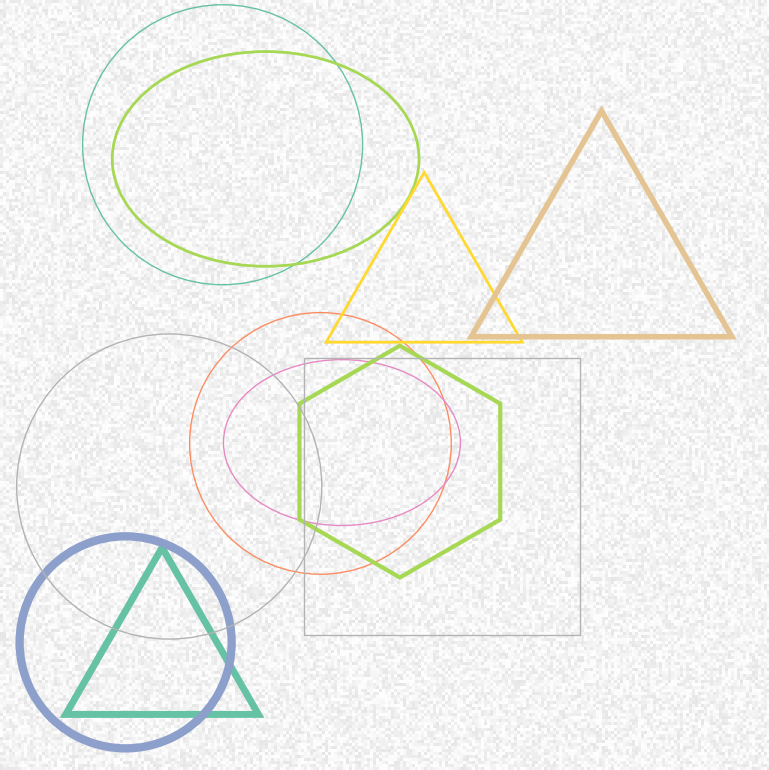[{"shape": "circle", "thickness": 0.5, "radius": 0.91, "center": [0.289, 0.812]}, {"shape": "triangle", "thickness": 2.5, "radius": 0.72, "center": [0.211, 0.144]}, {"shape": "circle", "thickness": 0.5, "radius": 0.85, "center": [0.416, 0.424]}, {"shape": "circle", "thickness": 3, "radius": 0.69, "center": [0.163, 0.166]}, {"shape": "oval", "thickness": 0.5, "radius": 0.77, "center": [0.444, 0.425]}, {"shape": "hexagon", "thickness": 1.5, "radius": 0.75, "center": [0.519, 0.401]}, {"shape": "oval", "thickness": 1, "radius": 1.0, "center": [0.345, 0.794]}, {"shape": "triangle", "thickness": 1, "radius": 0.74, "center": [0.551, 0.629]}, {"shape": "triangle", "thickness": 2, "radius": 0.98, "center": [0.781, 0.66]}, {"shape": "square", "thickness": 0.5, "radius": 0.9, "center": [0.574, 0.355]}, {"shape": "circle", "thickness": 0.5, "radius": 0.99, "center": [0.22, 0.368]}]